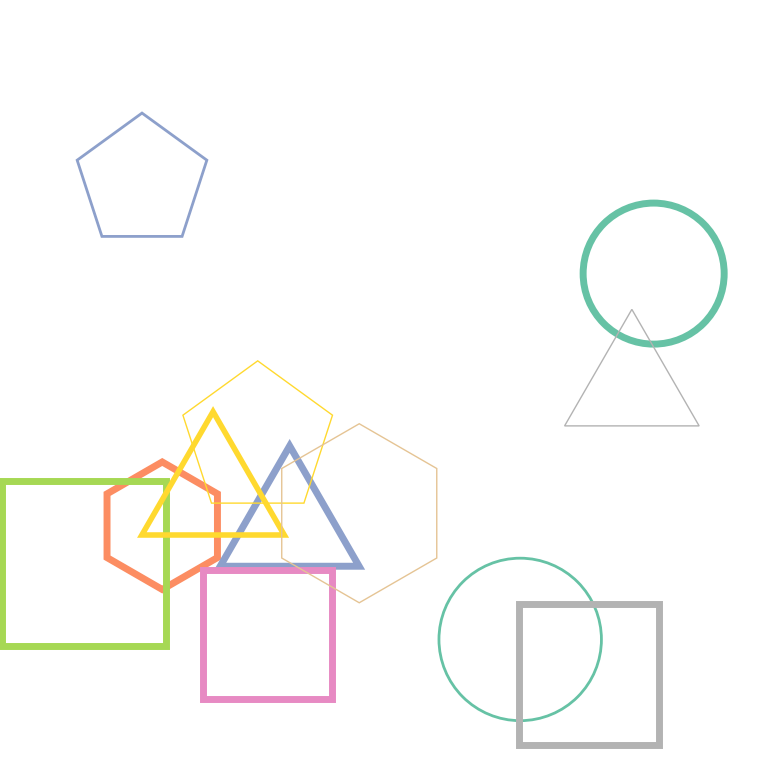[{"shape": "circle", "thickness": 1, "radius": 0.53, "center": [0.676, 0.17]}, {"shape": "circle", "thickness": 2.5, "radius": 0.46, "center": [0.849, 0.645]}, {"shape": "hexagon", "thickness": 2.5, "radius": 0.41, "center": [0.211, 0.317]}, {"shape": "pentagon", "thickness": 1, "radius": 0.44, "center": [0.184, 0.765]}, {"shape": "triangle", "thickness": 2.5, "radius": 0.52, "center": [0.376, 0.317]}, {"shape": "square", "thickness": 2.5, "radius": 0.42, "center": [0.347, 0.176]}, {"shape": "square", "thickness": 2.5, "radius": 0.53, "center": [0.109, 0.268]}, {"shape": "triangle", "thickness": 2, "radius": 0.53, "center": [0.277, 0.359]}, {"shape": "pentagon", "thickness": 0.5, "radius": 0.51, "center": [0.335, 0.429]}, {"shape": "hexagon", "thickness": 0.5, "radius": 0.58, "center": [0.467, 0.333]}, {"shape": "triangle", "thickness": 0.5, "radius": 0.5, "center": [0.821, 0.497]}, {"shape": "square", "thickness": 2.5, "radius": 0.46, "center": [0.765, 0.124]}]